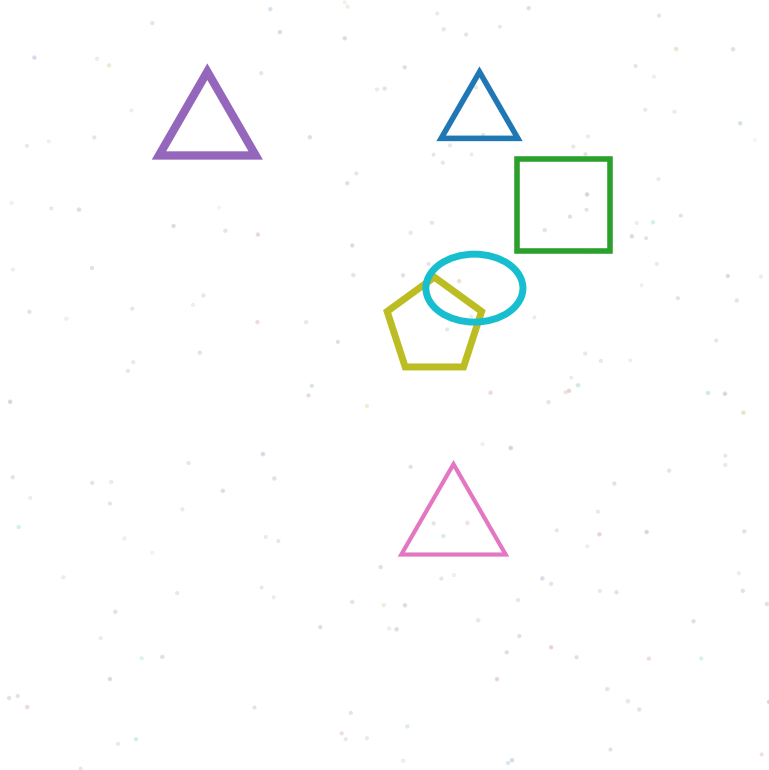[{"shape": "triangle", "thickness": 2, "radius": 0.29, "center": [0.623, 0.849]}, {"shape": "square", "thickness": 2, "radius": 0.3, "center": [0.731, 0.734]}, {"shape": "triangle", "thickness": 3, "radius": 0.36, "center": [0.269, 0.834]}, {"shape": "triangle", "thickness": 1.5, "radius": 0.39, "center": [0.589, 0.319]}, {"shape": "pentagon", "thickness": 2.5, "radius": 0.32, "center": [0.564, 0.576]}, {"shape": "oval", "thickness": 2.5, "radius": 0.31, "center": [0.616, 0.626]}]